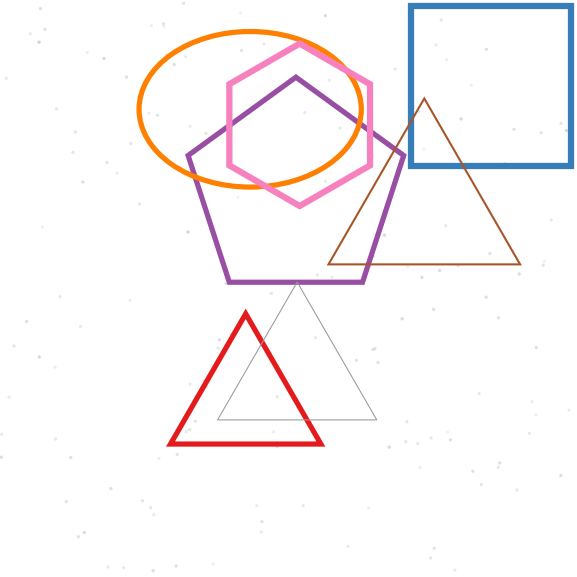[{"shape": "triangle", "thickness": 2.5, "radius": 0.75, "center": [0.425, 0.305]}, {"shape": "square", "thickness": 3, "radius": 0.69, "center": [0.851, 0.85]}, {"shape": "pentagon", "thickness": 2.5, "radius": 0.98, "center": [0.512, 0.669]}, {"shape": "oval", "thickness": 2.5, "radius": 0.96, "center": [0.433, 0.81]}, {"shape": "triangle", "thickness": 1, "radius": 0.96, "center": [0.735, 0.637]}, {"shape": "hexagon", "thickness": 3, "radius": 0.7, "center": [0.519, 0.783]}, {"shape": "triangle", "thickness": 0.5, "radius": 0.8, "center": [0.515, 0.352]}]